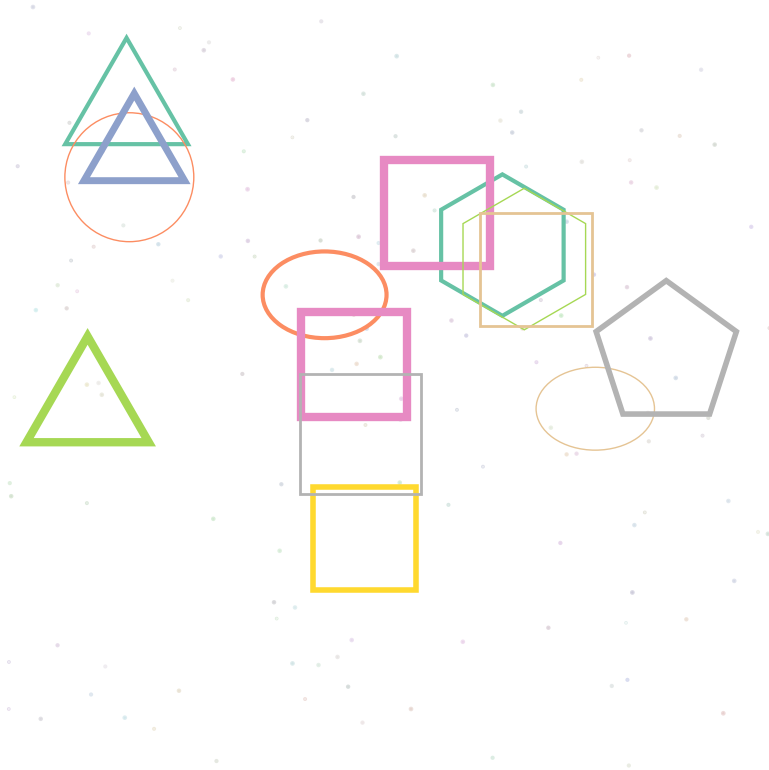[{"shape": "hexagon", "thickness": 1.5, "radius": 0.46, "center": [0.652, 0.682]}, {"shape": "triangle", "thickness": 1.5, "radius": 0.46, "center": [0.164, 0.859]}, {"shape": "oval", "thickness": 1.5, "radius": 0.4, "center": [0.422, 0.617]}, {"shape": "circle", "thickness": 0.5, "radius": 0.42, "center": [0.168, 0.77]}, {"shape": "triangle", "thickness": 2.5, "radius": 0.38, "center": [0.174, 0.803]}, {"shape": "square", "thickness": 3, "radius": 0.34, "center": [0.459, 0.527]}, {"shape": "square", "thickness": 3, "radius": 0.34, "center": [0.567, 0.723]}, {"shape": "hexagon", "thickness": 0.5, "radius": 0.46, "center": [0.681, 0.664]}, {"shape": "triangle", "thickness": 3, "radius": 0.46, "center": [0.114, 0.471]}, {"shape": "square", "thickness": 2, "radius": 0.33, "center": [0.474, 0.3]}, {"shape": "oval", "thickness": 0.5, "radius": 0.38, "center": [0.773, 0.469]}, {"shape": "square", "thickness": 1, "radius": 0.36, "center": [0.696, 0.65]}, {"shape": "square", "thickness": 1, "radius": 0.39, "center": [0.468, 0.436]}, {"shape": "pentagon", "thickness": 2, "radius": 0.48, "center": [0.865, 0.54]}]